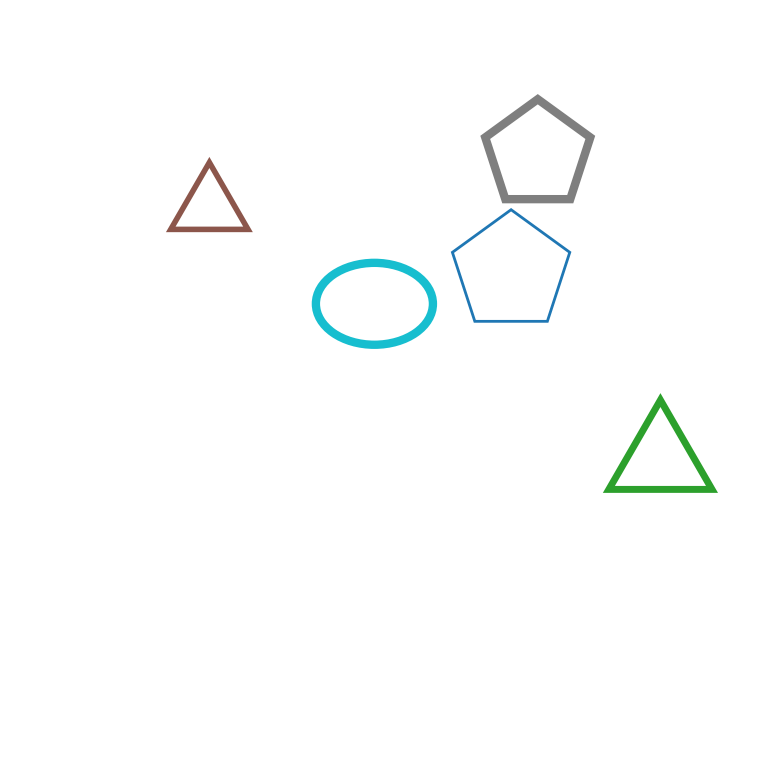[{"shape": "pentagon", "thickness": 1, "radius": 0.4, "center": [0.664, 0.648]}, {"shape": "triangle", "thickness": 2.5, "radius": 0.39, "center": [0.858, 0.403]}, {"shape": "triangle", "thickness": 2, "radius": 0.29, "center": [0.272, 0.731]}, {"shape": "pentagon", "thickness": 3, "radius": 0.36, "center": [0.698, 0.799]}, {"shape": "oval", "thickness": 3, "radius": 0.38, "center": [0.486, 0.605]}]